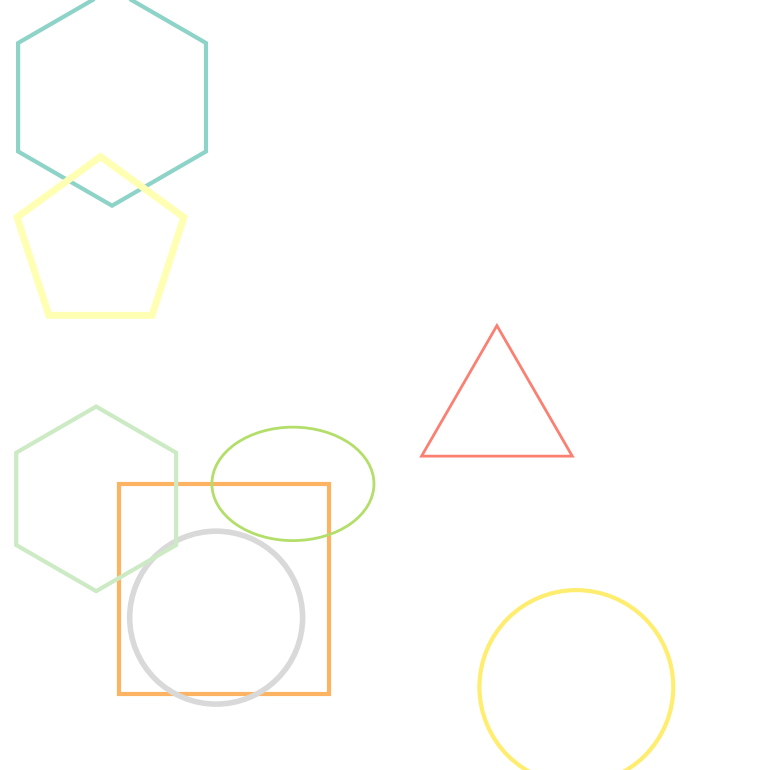[{"shape": "hexagon", "thickness": 1.5, "radius": 0.7, "center": [0.146, 0.874]}, {"shape": "pentagon", "thickness": 2.5, "radius": 0.57, "center": [0.13, 0.683]}, {"shape": "triangle", "thickness": 1, "radius": 0.57, "center": [0.645, 0.464]}, {"shape": "square", "thickness": 1.5, "radius": 0.68, "center": [0.291, 0.235]}, {"shape": "oval", "thickness": 1, "radius": 0.53, "center": [0.38, 0.372]}, {"shape": "circle", "thickness": 2, "radius": 0.56, "center": [0.281, 0.198]}, {"shape": "hexagon", "thickness": 1.5, "radius": 0.6, "center": [0.125, 0.352]}, {"shape": "circle", "thickness": 1.5, "radius": 0.63, "center": [0.749, 0.108]}]